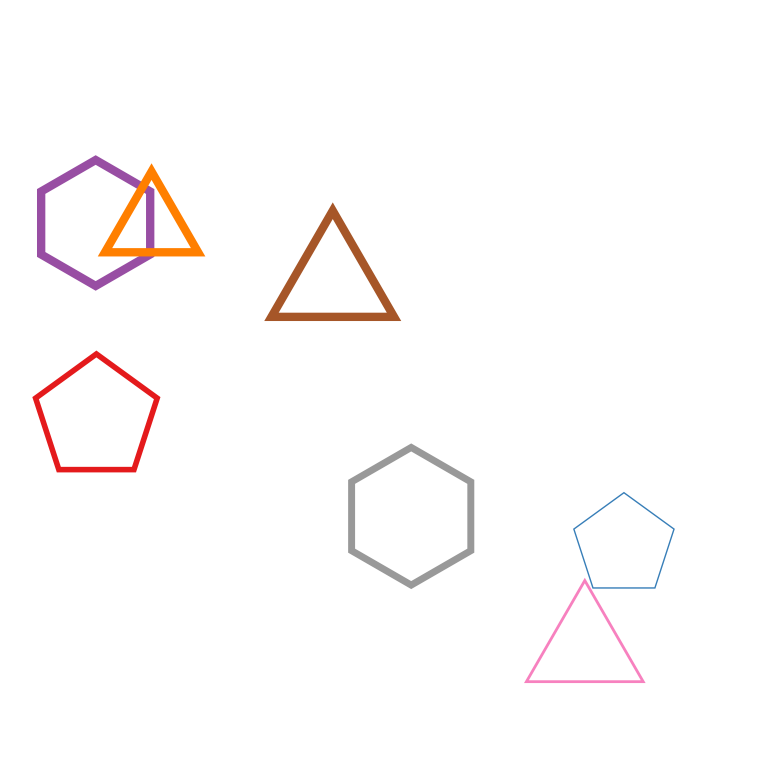[{"shape": "pentagon", "thickness": 2, "radius": 0.42, "center": [0.125, 0.457]}, {"shape": "pentagon", "thickness": 0.5, "radius": 0.34, "center": [0.81, 0.292]}, {"shape": "hexagon", "thickness": 3, "radius": 0.41, "center": [0.124, 0.71]}, {"shape": "triangle", "thickness": 3, "radius": 0.35, "center": [0.197, 0.707]}, {"shape": "triangle", "thickness": 3, "radius": 0.46, "center": [0.432, 0.634]}, {"shape": "triangle", "thickness": 1, "radius": 0.44, "center": [0.759, 0.159]}, {"shape": "hexagon", "thickness": 2.5, "radius": 0.45, "center": [0.534, 0.33]}]